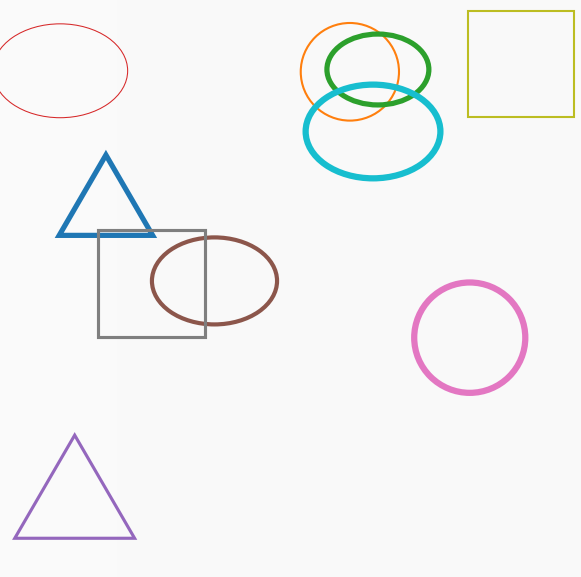[{"shape": "triangle", "thickness": 2.5, "radius": 0.46, "center": [0.182, 0.638]}, {"shape": "circle", "thickness": 1, "radius": 0.42, "center": [0.602, 0.875]}, {"shape": "oval", "thickness": 2.5, "radius": 0.44, "center": [0.65, 0.879]}, {"shape": "oval", "thickness": 0.5, "radius": 0.58, "center": [0.104, 0.877]}, {"shape": "triangle", "thickness": 1.5, "radius": 0.6, "center": [0.128, 0.127]}, {"shape": "oval", "thickness": 2, "radius": 0.54, "center": [0.369, 0.513]}, {"shape": "circle", "thickness": 3, "radius": 0.48, "center": [0.808, 0.414]}, {"shape": "square", "thickness": 1.5, "radius": 0.46, "center": [0.26, 0.509]}, {"shape": "square", "thickness": 1, "radius": 0.46, "center": [0.896, 0.888]}, {"shape": "oval", "thickness": 3, "radius": 0.58, "center": [0.642, 0.771]}]